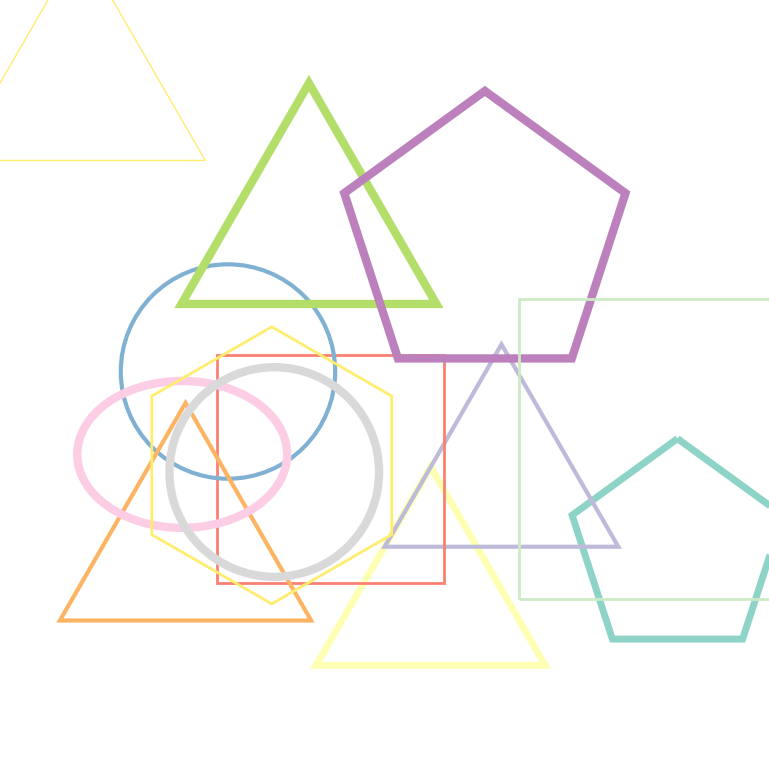[{"shape": "pentagon", "thickness": 2.5, "radius": 0.72, "center": [0.88, 0.286]}, {"shape": "triangle", "thickness": 2.5, "radius": 0.86, "center": [0.559, 0.222]}, {"shape": "triangle", "thickness": 1.5, "radius": 0.88, "center": [0.651, 0.378]}, {"shape": "square", "thickness": 1, "radius": 0.74, "center": [0.43, 0.391]}, {"shape": "circle", "thickness": 1.5, "radius": 0.7, "center": [0.296, 0.518]}, {"shape": "triangle", "thickness": 1.5, "radius": 0.94, "center": [0.241, 0.288]}, {"shape": "triangle", "thickness": 3, "radius": 0.96, "center": [0.401, 0.701]}, {"shape": "oval", "thickness": 3, "radius": 0.68, "center": [0.237, 0.41]}, {"shape": "circle", "thickness": 3, "radius": 0.68, "center": [0.356, 0.387]}, {"shape": "pentagon", "thickness": 3, "radius": 0.96, "center": [0.63, 0.69]}, {"shape": "square", "thickness": 1, "radius": 0.97, "center": [0.869, 0.417]}, {"shape": "triangle", "thickness": 0.5, "radius": 0.94, "center": [0.104, 0.885]}, {"shape": "hexagon", "thickness": 1, "radius": 0.9, "center": [0.353, 0.396]}]